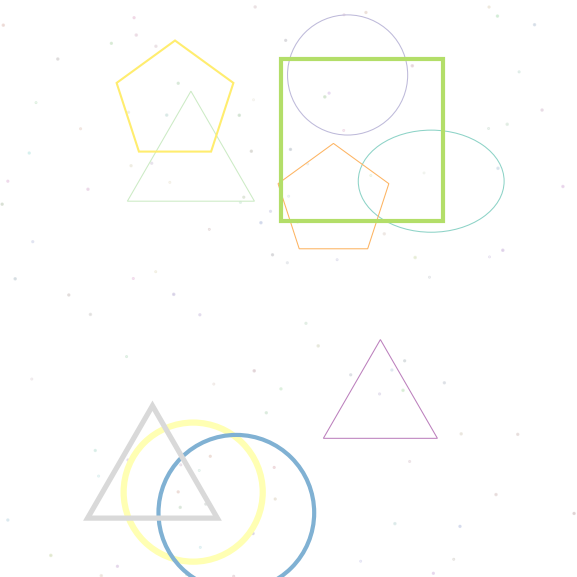[{"shape": "oval", "thickness": 0.5, "radius": 0.63, "center": [0.747, 0.685]}, {"shape": "circle", "thickness": 3, "radius": 0.6, "center": [0.335, 0.147]}, {"shape": "circle", "thickness": 0.5, "radius": 0.52, "center": [0.602, 0.869]}, {"shape": "circle", "thickness": 2, "radius": 0.67, "center": [0.409, 0.111]}, {"shape": "pentagon", "thickness": 0.5, "radius": 0.5, "center": [0.577, 0.65]}, {"shape": "square", "thickness": 2, "radius": 0.7, "center": [0.627, 0.757]}, {"shape": "triangle", "thickness": 2.5, "radius": 0.65, "center": [0.264, 0.167]}, {"shape": "triangle", "thickness": 0.5, "radius": 0.57, "center": [0.659, 0.297]}, {"shape": "triangle", "thickness": 0.5, "radius": 0.64, "center": [0.331, 0.714]}, {"shape": "pentagon", "thickness": 1, "radius": 0.53, "center": [0.303, 0.823]}]